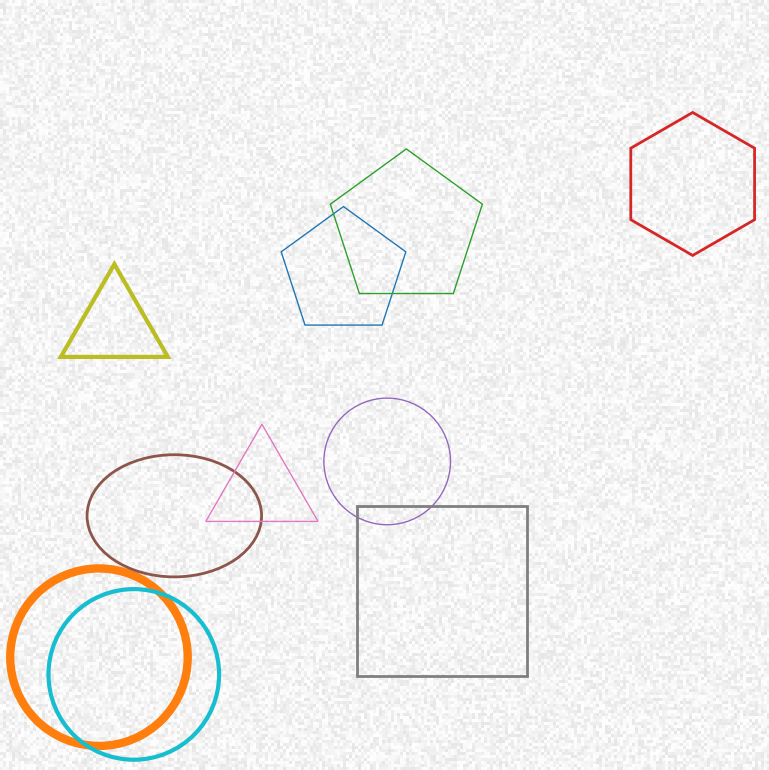[{"shape": "pentagon", "thickness": 0.5, "radius": 0.43, "center": [0.446, 0.647]}, {"shape": "circle", "thickness": 3, "radius": 0.58, "center": [0.129, 0.147]}, {"shape": "pentagon", "thickness": 0.5, "radius": 0.52, "center": [0.528, 0.703]}, {"shape": "hexagon", "thickness": 1, "radius": 0.46, "center": [0.9, 0.761]}, {"shape": "circle", "thickness": 0.5, "radius": 0.41, "center": [0.503, 0.401]}, {"shape": "oval", "thickness": 1, "radius": 0.57, "center": [0.226, 0.33]}, {"shape": "triangle", "thickness": 0.5, "radius": 0.42, "center": [0.34, 0.365]}, {"shape": "square", "thickness": 1, "radius": 0.55, "center": [0.574, 0.233]}, {"shape": "triangle", "thickness": 1.5, "radius": 0.4, "center": [0.148, 0.577]}, {"shape": "circle", "thickness": 1.5, "radius": 0.55, "center": [0.174, 0.124]}]